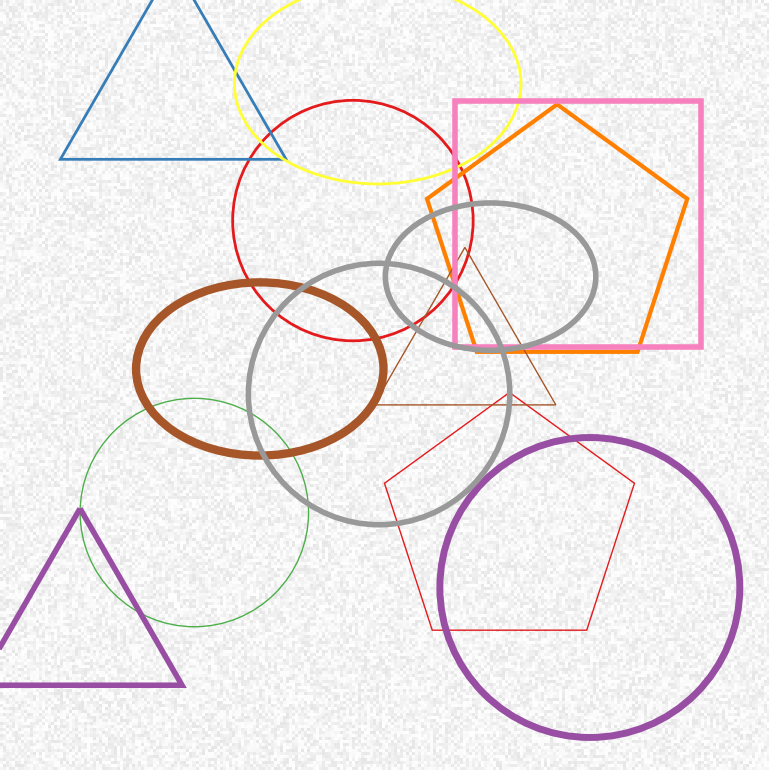[{"shape": "circle", "thickness": 1, "radius": 0.78, "center": [0.458, 0.714]}, {"shape": "pentagon", "thickness": 0.5, "radius": 0.85, "center": [0.662, 0.32]}, {"shape": "triangle", "thickness": 1, "radius": 0.85, "center": [0.225, 0.878]}, {"shape": "circle", "thickness": 0.5, "radius": 0.74, "center": [0.252, 0.334]}, {"shape": "triangle", "thickness": 2, "radius": 0.76, "center": [0.104, 0.187]}, {"shape": "circle", "thickness": 2.5, "radius": 0.97, "center": [0.766, 0.237]}, {"shape": "pentagon", "thickness": 1.5, "radius": 0.89, "center": [0.724, 0.687]}, {"shape": "oval", "thickness": 1, "radius": 0.93, "center": [0.49, 0.891]}, {"shape": "oval", "thickness": 3, "radius": 0.8, "center": [0.337, 0.521]}, {"shape": "triangle", "thickness": 0.5, "radius": 0.68, "center": [0.604, 0.542]}, {"shape": "square", "thickness": 2, "radius": 0.8, "center": [0.751, 0.709]}, {"shape": "oval", "thickness": 2, "radius": 0.68, "center": [0.637, 0.641]}, {"shape": "circle", "thickness": 2, "radius": 0.85, "center": [0.492, 0.488]}]